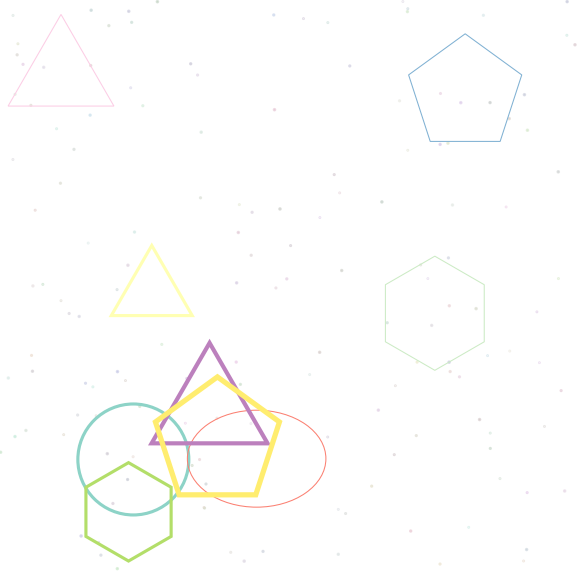[{"shape": "circle", "thickness": 1.5, "radius": 0.48, "center": [0.231, 0.204]}, {"shape": "triangle", "thickness": 1.5, "radius": 0.4, "center": [0.263, 0.493]}, {"shape": "oval", "thickness": 0.5, "radius": 0.6, "center": [0.444, 0.205]}, {"shape": "pentagon", "thickness": 0.5, "radius": 0.52, "center": [0.806, 0.838]}, {"shape": "hexagon", "thickness": 1.5, "radius": 0.43, "center": [0.223, 0.113]}, {"shape": "triangle", "thickness": 0.5, "radius": 0.53, "center": [0.106, 0.868]}, {"shape": "triangle", "thickness": 2, "radius": 0.58, "center": [0.363, 0.289]}, {"shape": "hexagon", "thickness": 0.5, "radius": 0.49, "center": [0.753, 0.457]}, {"shape": "pentagon", "thickness": 2.5, "radius": 0.56, "center": [0.377, 0.234]}]